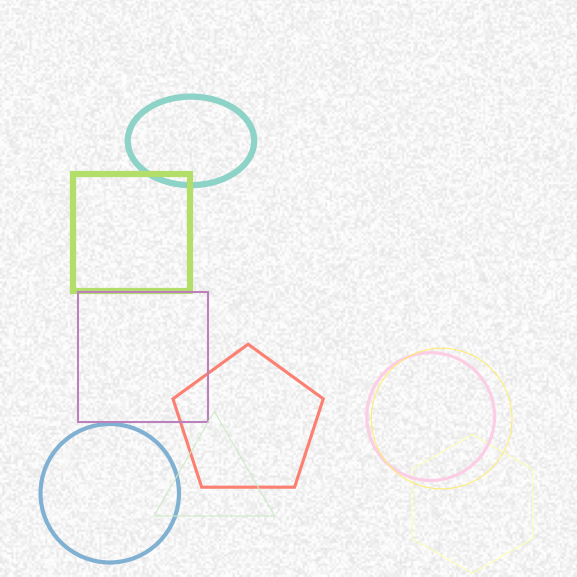[{"shape": "oval", "thickness": 3, "radius": 0.55, "center": [0.331, 0.755]}, {"shape": "hexagon", "thickness": 0.5, "radius": 0.6, "center": [0.818, 0.127]}, {"shape": "pentagon", "thickness": 1.5, "radius": 0.68, "center": [0.43, 0.266]}, {"shape": "circle", "thickness": 2, "radius": 0.6, "center": [0.19, 0.145]}, {"shape": "square", "thickness": 3, "radius": 0.51, "center": [0.228, 0.597]}, {"shape": "circle", "thickness": 1.5, "radius": 0.55, "center": [0.746, 0.278]}, {"shape": "square", "thickness": 1, "radius": 0.56, "center": [0.248, 0.381]}, {"shape": "triangle", "thickness": 0.5, "radius": 0.6, "center": [0.371, 0.166]}, {"shape": "circle", "thickness": 0.5, "radius": 0.61, "center": [0.765, 0.274]}]